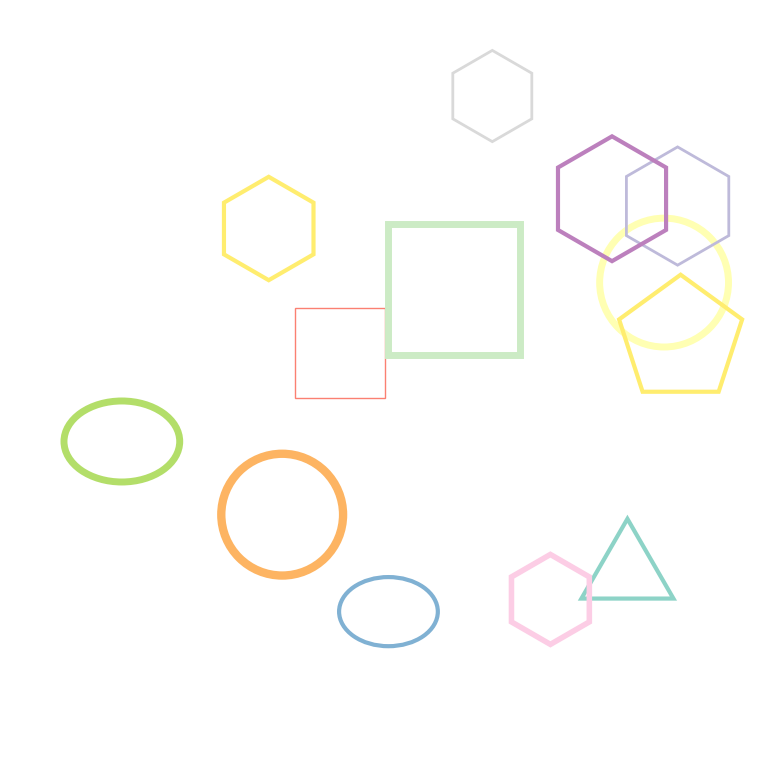[{"shape": "triangle", "thickness": 1.5, "radius": 0.35, "center": [0.815, 0.257]}, {"shape": "circle", "thickness": 2.5, "radius": 0.42, "center": [0.862, 0.633]}, {"shape": "hexagon", "thickness": 1, "radius": 0.38, "center": [0.88, 0.732]}, {"shape": "square", "thickness": 0.5, "radius": 0.29, "center": [0.442, 0.542]}, {"shape": "oval", "thickness": 1.5, "radius": 0.32, "center": [0.504, 0.206]}, {"shape": "circle", "thickness": 3, "radius": 0.4, "center": [0.366, 0.332]}, {"shape": "oval", "thickness": 2.5, "radius": 0.38, "center": [0.158, 0.427]}, {"shape": "hexagon", "thickness": 2, "radius": 0.29, "center": [0.715, 0.222]}, {"shape": "hexagon", "thickness": 1, "radius": 0.3, "center": [0.639, 0.875]}, {"shape": "hexagon", "thickness": 1.5, "radius": 0.41, "center": [0.795, 0.742]}, {"shape": "square", "thickness": 2.5, "radius": 0.43, "center": [0.59, 0.624]}, {"shape": "hexagon", "thickness": 1.5, "radius": 0.34, "center": [0.349, 0.703]}, {"shape": "pentagon", "thickness": 1.5, "radius": 0.42, "center": [0.884, 0.559]}]